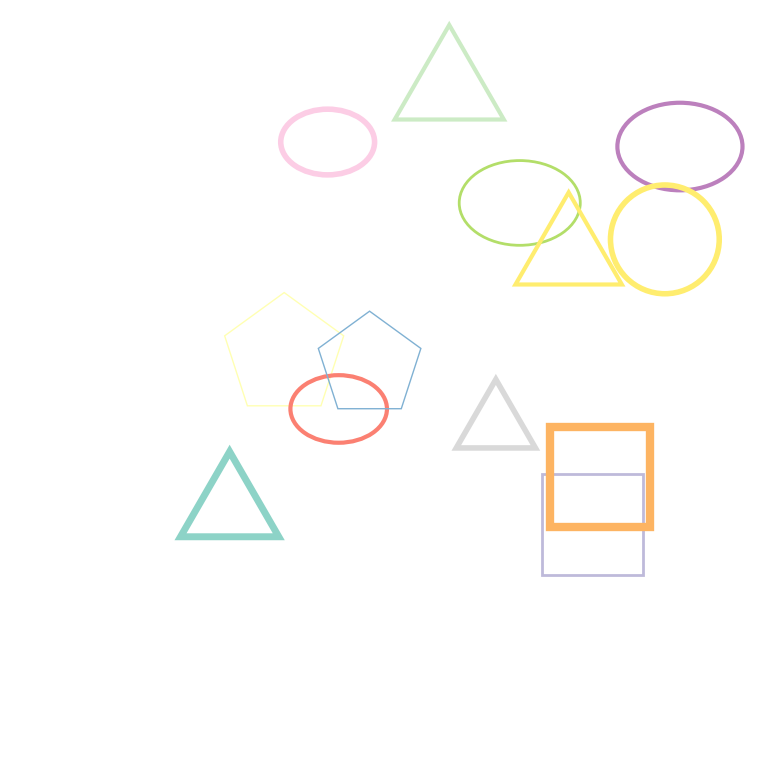[{"shape": "triangle", "thickness": 2.5, "radius": 0.37, "center": [0.298, 0.34]}, {"shape": "pentagon", "thickness": 0.5, "radius": 0.41, "center": [0.369, 0.539]}, {"shape": "square", "thickness": 1, "radius": 0.33, "center": [0.769, 0.319]}, {"shape": "oval", "thickness": 1.5, "radius": 0.31, "center": [0.44, 0.469]}, {"shape": "pentagon", "thickness": 0.5, "radius": 0.35, "center": [0.48, 0.526]}, {"shape": "square", "thickness": 3, "radius": 0.32, "center": [0.78, 0.381]}, {"shape": "oval", "thickness": 1, "radius": 0.39, "center": [0.675, 0.736]}, {"shape": "oval", "thickness": 2, "radius": 0.3, "center": [0.426, 0.816]}, {"shape": "triangle", "thickness": 2, "radius": 0.3, "center": [0.644, 0.448]}, {"shape": "oval", "thickness": 1.5, "radius": 0.41, "center": [0.883, 0.81]}, {"shape": "triangle", "thickness": 1.5, "radius": 0.41, "center": [0.583, 0.886]}, {"shape": "circle", "thickness": 2, "radius": 0.35, "center": [0.863, 0.689]}, {"shape": "triangle", "thickness": 1.5, "radius": 0.4, "center": [0.739, 0.67]}]